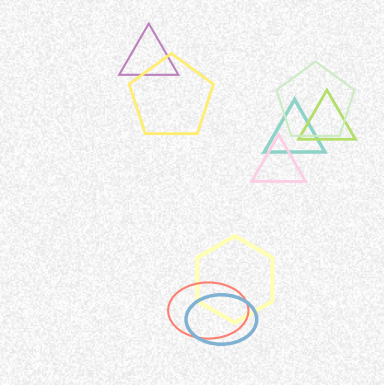[{"shape": "triangle", "thickness": 2.5, "radius": 0.45, "center": [0.765, 0.651]}, {"shape": "hexagon", "thickness": 3, "radius": 0.56, "center": [0.61, 0.274]}, {"shape": "oval", "thickness": 1.5, "radius": 0.52, "center": [0.541, 0.193]}, {"shape": "oval", "thickness": 2.5, "radius": 0.46, "center": [0.575, 0.17]}, {"shape": "triangle", "thickness": 2, "radius": 0.43, "center": [0.849, 0.681]}, {"shape": "triangle", "thickness": 2, "radius": 0.41, "center": [0.724, 0.569]}, {"shape": "triangle", "thickness": 1.5, "radius": 0.44, "center": [0.386, 0.85]}, {"shape": "pentagon", "thickness": 1.5, "radius": 0.53, "center": [0.819, 0.733]}, {"shape": "pentagon", "thickness": 2, "radius": 0.58, "center": [0.445, 0.746]}]